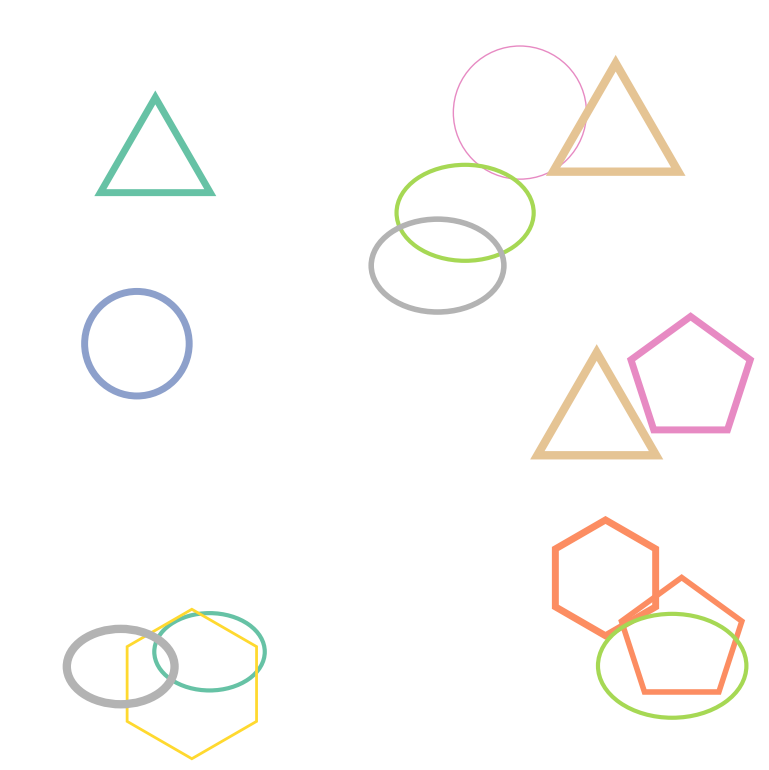[{"shape": "oval", "thickness": 1.5, "radius": 0.36, "center": [0.272, 0.154]}, {"shape": "triangle", "thickness": 2.5, "radius": 0.41, "center": [0.202, 0.791]}, {"shape": "pentagon", "thickness": 2, "radius": 0.41, "center": [0.885, 0.168]}, {"shape": "hexagon", "thickness": 2.5, "radius": 0.38, "center": [0.786, 0.25]}, {"shape": "circle", "thickness": 2.5, "radius": 0.34, "center": [0.178, 0.554]}, {"shape": "circle", "thickness": 0.5, "radius": 0.43, "center": [0.675, 0.854]}, {"shape": "pentagon", "thickness": 2.5, "radius": 0.41, "center": [0.897, 0.508]}, {"shape": "oval", "thickness": 1.5, "radius": 0.48, "center": [0.873, 0.135]}, {"shape": "oval", "thickness": 1.5, "radius": 0.45, "center": [0.604, 0.724]}, {"shape": "hexagon", "thickness": 1, "radius": 0.49, "center": [0.249, 0.112]}, {"shape": "triangle", "thickness": 3, "radius": 0.44, "center": [0.775, 0.453]}, {"shape": "triangle", "thickness": 3, "radius": 0.47, "center": [0.8, 0.824]}, {"shape": "oval", "thickness": 3, "radius": 0.35, "center": [0.157, 0.134]}, {"shape": "oval", "thickness": 2, "radius": 0.43, "center": [0.568, 0.655]}]